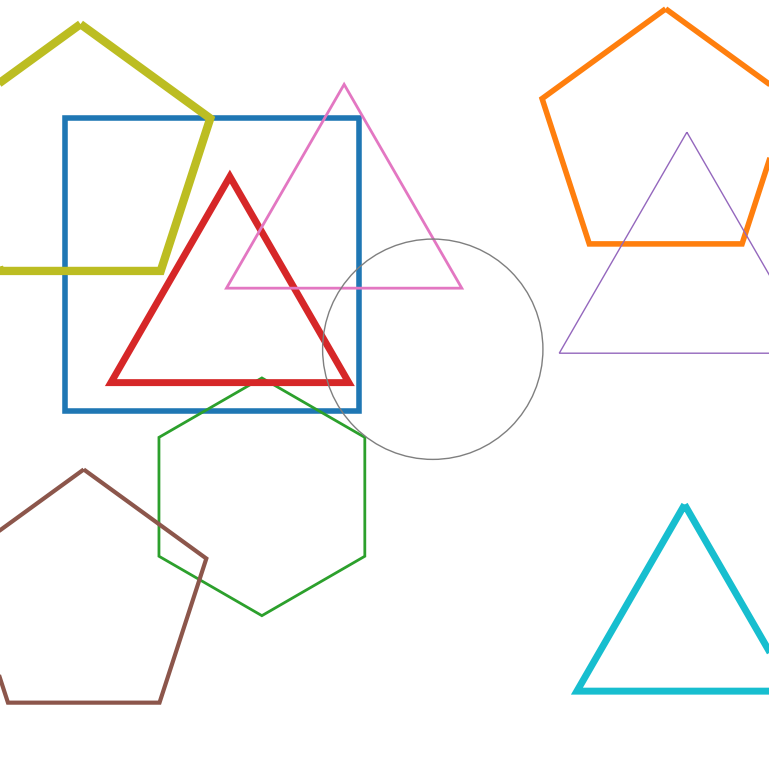[{"shape": "square", "thickness": 2, "radius": 0.95, "center": [0.275, 0.656]}, {"shape": "pentagon", "thickness": 2, "radius": 0.84, "center": [0.865, 0.82]}, {"shape": "hexagon", "thickness": 1, "radius": 0.77, "center": [0.34, 0.355]}, {"shape": "triangle", "thickness": 2.5, "radius": 0.89, "center": [0.299, 0.592]}, {"shape": "triangle", "thickness": 0.5, "radius": 0.96, "center": [0.892, 0.637]}, {"shape": "pentagon", "thickness": 1.5, "radius": 0.84, "center": [0.109, 0.223]}, {"shape": "triangle", "thickness": 1, "radius": 0.88, "center": [0.447, 0.714]}, {"shape": "circle", "thickness": 0.5, "radius": 0.72, "center": [0.562, 0.546]}, {"shape": "pentagon", "thickness": 3, "radius": 0.89, "center": [0.105, 0.791]}, {"shape": "triangle", "thickness": 2.5, "radius": 0.81, "center": [0.889, 0.183]}]